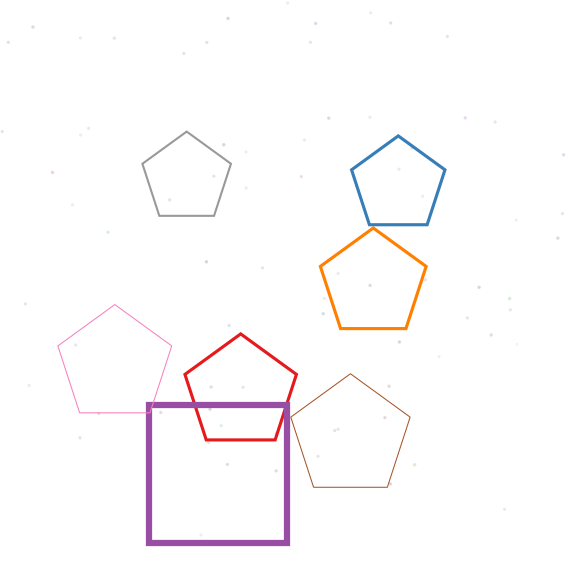[{"shape": "pentagon", "thickness": 1.5, "radius": 0.51, "center": [0.417, 0.319]}, {"shape": "pentagon", "thickness": 1.5, "radius": 0.43, "center": [0.69, 0.679]}, {"shape": "square", "thickness": 3, "radius": 0.6, "center": [0.377, 0.178]}, {"shape": "pentagon", "thickness": 1.5, "radius": 0.48, "center": [0.646, 0.508]}, {"shape": "pentagon", "thickness": 0.5, "radius": 0.54, "center": [0.607, 0.243]}, {"shape": "pentagon", "thickness": 0.5, "radius": 0.52, "center": [0.199, 0.368]}, {"shape": "pentagon", "thickness": 1, "radius": 0.4, "center": [0.323, 0.691]}]